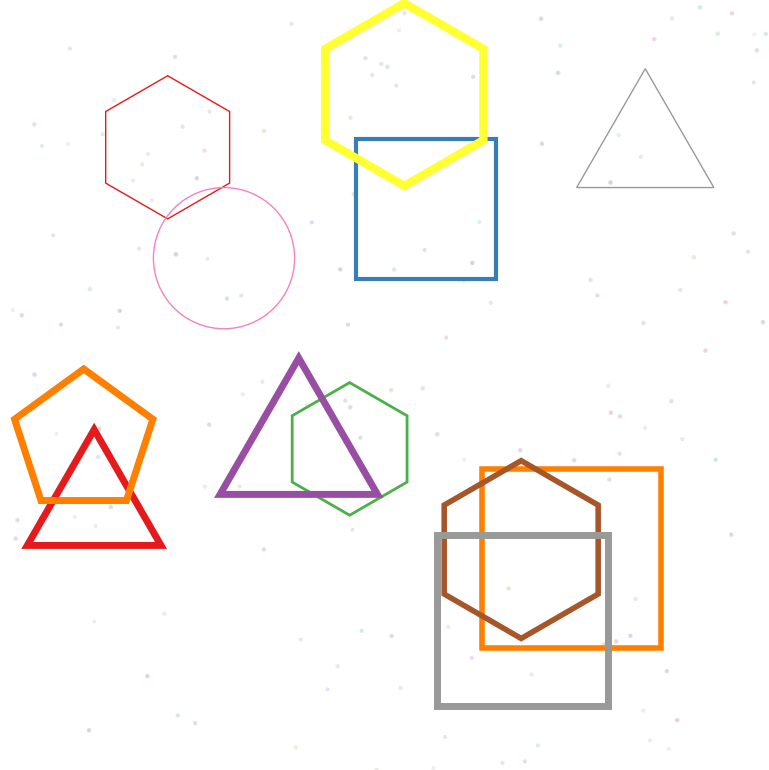[{"shape": "hexagon", "thickness": 0.5, "radius": 0.46, "center": [0.218, 0.809]}, {"shape": "triangle", "thickness": 2.5, "radius": 0.5, "center": [0.122, 0.342]}, {"shape": "square", "thickness": 1.5, "radius": 0.46, "center": [0.554, 0.728]}, {"shape": "hexagon", "thickness": 1, "radius": 0.43, "center": [0.454, 0.417]}, {"shape": "triangle", "thickness": 2.5, "radius": 0.59, "center": [0.388, 0.417]}, {"shape": "square", "thickness": 2, "radius": 0.58, "center": [0.742, 0.274]}, {"shape": "pentagon", "thickness": 2.5, "radius": 0.47, "center": [0.109, 0.426]}, {"shape": "hexagon", "thickness": 3, "radius": 0.59, "center": [0.525, 0.877]}, {"shape": "hexagon", "thickness": 2, "radius": 0.58, "center": [0.677, 0.286]}, {"shape": "circle", "thickness": 0.5, "radius": 0.46, "center": [0.291, 0.665]}, {"shape": "triangle", "thickness": 0.5, "radius": 0.51, "center": [0.838, 0.808]}, {"shape": "square", "thickness": 2.5, "radius": 0.56, "center": [0.678, 0.194]}]